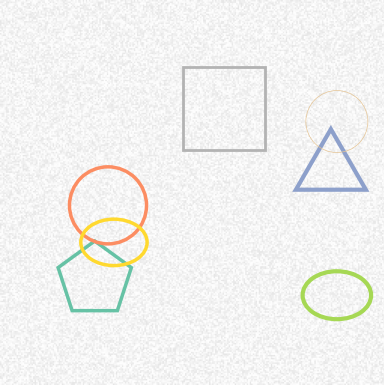[{"shape": "pentagon", "thickness": 2.5, "radius": 0.5, "center": [0.246, 0.274]}, {"shape": "circle", "thickness": 2.5, "radius": 0.5, "center": [0.281, 0.467]}, {"shape": "triangle", "thickness": 3, "radius": 0.52, "center": [0.859, 0.56]}, {"shape": "oval", "thickness": 3, "radius": 0.44, "center": [0.875, 0.233]}, {"shape": "oval", "thickness": 2.5, "radius": 0.43, "center": [0.296, 0.37]}, {"shape": "circle", "thickness": 0.5, "radius": 0.4, "center": [0.875, 0.684]}, {"shape": "square", "thickness": 2, "radius": 0.54, "center": [0.582, 0.718]}]